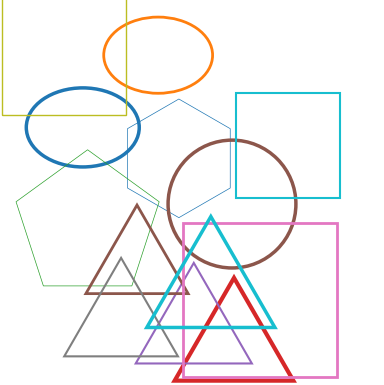[{"shape": "oval", "thickness": 2.5, "radius": 0.73, "center": [0.215, 0.669]}, {"shape": "hexagon", "thickness": 0.5, "radius": 0.77, "center": [0.465, 0.589]}, {"shape": "oval", "thickness": 2, "radius": 0.71, "center": [0.411, 0.857]}, {"shape": "pentagon", "thickness": 0.5, "radius": 0.98, "center": [0.228, 0.416]}, {"shape": "triangle", "thickness": 3, "radius": 0.89, "center": [0.608, 0.1]}, {"shape": "triangle", "thickness": 1.5, "radius": 0.87, "center": [0.503, 0.143]}, {"shape": "circle", "thickness": 2.5, "radius": 0.83, "center": [0.603, 0.47]}, {"shape": "triangle", "thickness": 2, "radius": 0.77, "center": [0.356, 0.314]}, {"shape": "square", "thickness": 2, "radius": 1.0, "center": [0.674, 0.221]}, {"shape": "triangle", "thickness": 1.5, "radius": 0.85, "center": [0.315, 0.16]}, {"shape": "square", "thickness": 1, "radius": 0.8, "center": [0.167, 0.861]}, {"shape": "square", "thickness": 1.5, "radius": 0.68, "center": [0.749, 0.622]}, {"shape": "triangle", "thickness": 2.5, "radius": 0.96, "center": [0.548, 0.245]}]